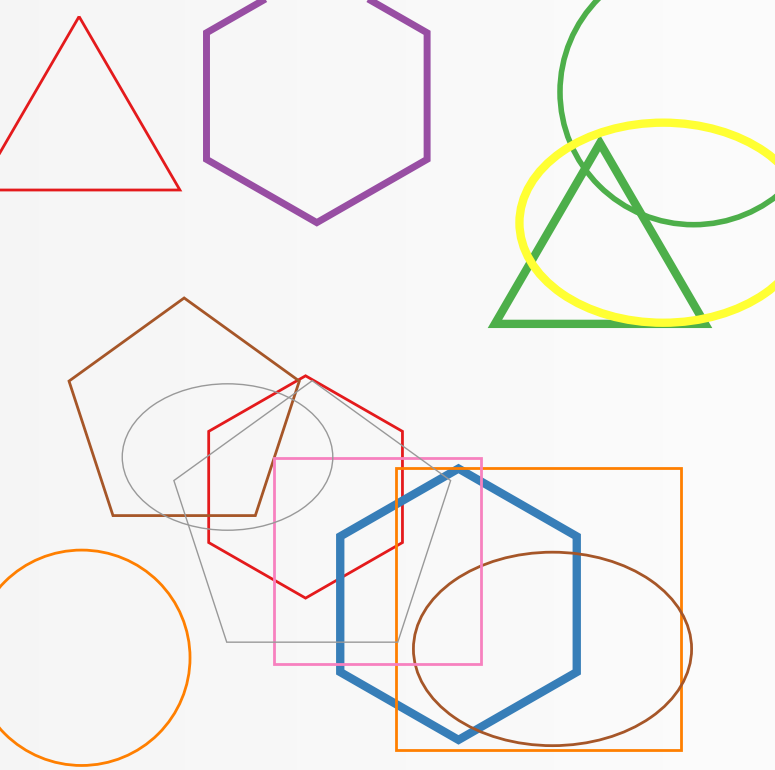[{"shape": "triangle", "thickness": 1, "radius": 0.75, "center": [0.102, 0.828]}, {"shape": "hexagon", "thickness": 1, "radius": 0.72, "center": [0.394, 0.368]}, {"shape": "hexagon", "thickness": 3, "radius": 0.88, "center": [0.592, 0.215]}, {"shape": "triangle", "thickness": 3, "radius": 0.78, "center": [0.774, 0.658]}, {"shape": "circle", "thickness": 2, "radius": 0.86, "center": [0.895, 0.881]}, {"shape": "hexagon", "thickness": 2.5, "radius": 0.82, "center": [0.409, 0.875]}, {"shape": "square", "thickness": 1, "radius": 0.92, "center": [0.695, 0.209]}, {"shape": "circle", "thickness": 1, "radius": 0.7, "center": [0.105, 0.146]}, {"shape": "oval", "thickness": 3, "radius": 0.93, "center": [0.856, 0.711]}, {"shape": "oval", "thickness": 1, "radius": 0.9, "center": [0.713, 0.157]}, {"shape": "pentagon", "thickness": 1, "radius": 0.78, "center": [0.238, 0.457]}, {"shape": "square", "thickness": 1, "radius": 0.67, "center": [0.487, 0.272]}, {"shape": "oval", "thickness": 0.5, "radius": 0.68, "center": [0.294, 0.406]}, {"shape": "pentagon", "thickness": 0.5, "radius": 0.94, "center": [0.403, 0.318]}]